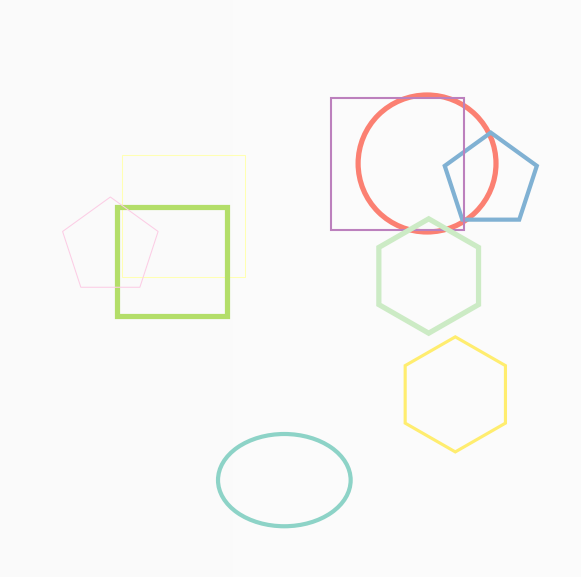[{"shape": "oval", "thickness": 2, "radius": 0.57, "center": [0.489, 0.168]}, {"shape": "square", "thickness": 0.5, "radius": 0.53, "center": [0.316, 0.625]}, {"shape": "circle", "thickness": 2.5, "radius": 0.59, "center": [0.735, 0.716]}, {"shape": "pentagon", "thickness": 2, "radius": 0.42, "center": [0.844, 0.686]}, {"shape": "square", "thickness": 2.5, "radius": 0.47, "center": [0.295, 0.546]}, {"shape": "pentagon", "thickness": 0.5, "radius": 0.43, "center": [0.19, 0.572]}, {"shape": "square", "thickness": 1, "radius": 0.57, "center": [0.683, 0.715]}, {"shape": "hexagon", "thickness": 2.5, "radius": 0.5, "center": [0.738, 0.521]}, {"shape": "hexagon", "thickness": 1.5, "radius": 0.5, "center": [0.783, 0.316]}]